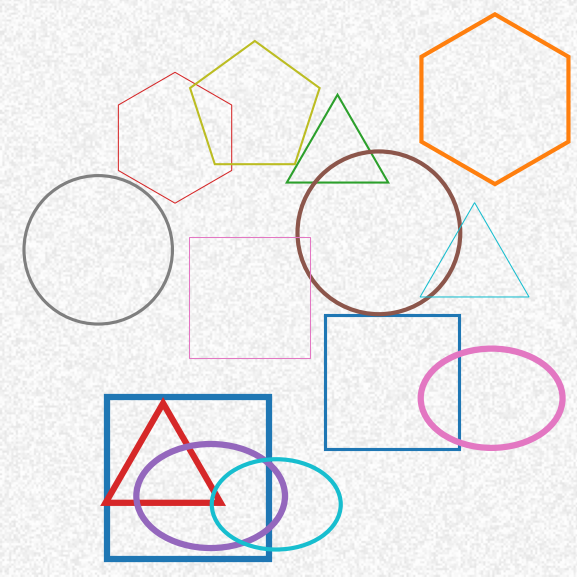[{"shape": "square", "thickness": 1.5, "radius": 0.58, "center": [0.679, 0.338]}, {"shape": "square", "thickness": 3, "radius": 0.7, "center": [0.325, 0.172]}, {"shape": "hexagon", "thickness": 2, "radius": 0.73, "center": [0.857, 0.827]}, {"shape": "triangle", "thickness": 1, "radius": 0.51, "center": [0.584, 0.734]}, {"shape": "triangle", "thickness": 3, "radius": 0.57, "center": [0.282, 0.186]}, {"shape": "hexagon", "thickness": 0.5, "radius": 0.57, "center": [0.303, 0.761]}, {"shape": "oval", "thickness": 3, "radius": 0.64, "center": [0.365, 0.14]}, {"shape": "circle", "thickness": 2, "radius": 0.7, "center": [0.656, 0.596]}, {"shape": "square", "thickness": 0.5, "radius": 0.52, "center": [0.431, 0.484]}, {"shape": "oval", "thickness": 3, "radius": 0.61, "center": [0.851, 0.31]}, {"shape": "circle", "thickness": 1.5, "radius": 0.64, "center": [0.17, 0.567]}, {"shape": "pentagon", "thickness": 1, "radius": 0.59, "center": [0.441, 0.81]}, {"shape": "triangle", "thickness": 0.5, "radius": 0.54, "center": [0.822, 0.539]}, {"shape": "oval", "thickness": 2, "radius": 0.56, "center": [0.478, 0.126]}]